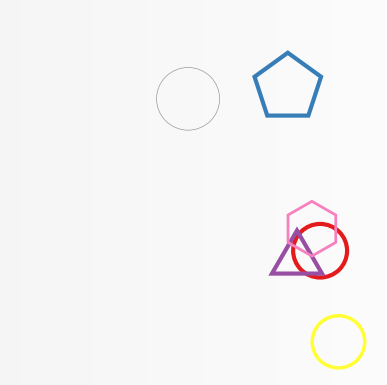[{"shape": "circle", "thickness": 3, "radius": 0.35, "center": [0.826, 0.349]}, {"shape": "pentagon", "thickness": 3, "radius": 0.45, "center": [0.743, 0.773]}, {"shape": "triangle", "thickness": 3, "radius": 0.37, "center": [0.766, 0.327]}, {"shape": "circle", "thickness": 2.5, "radius": 0.34, "center": [0.873, 0.112]}, {"shape": "hexagon", "thickness": 2, "radius": 0.36, "center": [0.805, 0.406]}, {"shape": "circle", "thickness": 0.5, "radius": 0.41, "center": [0.485, 0.743]}]